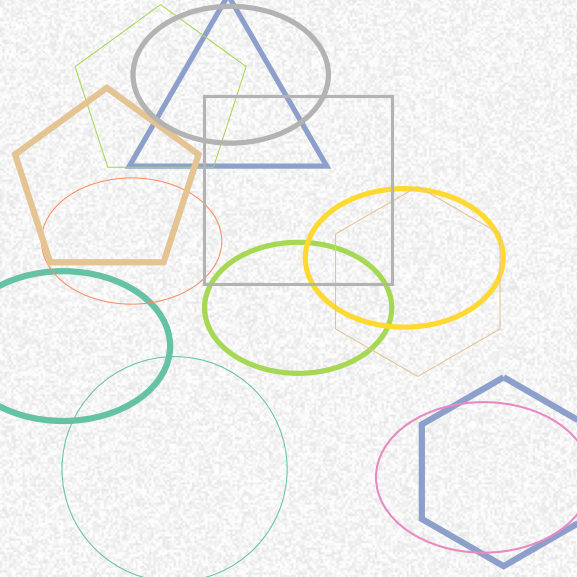[{"shape": "oval", "thickness": 3, "radius": 0.93, "center": [0.109, 0.4]}, {"shape": "circle", "thickness": 0.5, "radius": 0.97, "center": [0.302, 0.187]}, {"shape": "oval", "thickness": 0.5, "radius": 0.78, "center": [0.228, 0.582]}, {"shape": "hexagon", "thickness": 3, "radius": 0.82, "center": [0.872, 0.182]}, {"shape": "triangle", "thickness": 2.5, "radius": 0.99, "center": [0.395, 0.81]}, {"shape": "oval", "thickness": 1, "radius": 0.93, "center": [0.837, 0.172]}, {"shape": "pentagon", "thickness": 0.5, "radius": 0.78, "center": [0.278, 0.835]}, {"shape": "oval", "thickness": 2.5, "radius": 0.81, "center": [0.516, 0.466]}, {"shape": "oval", "thickness": 2.5, "radius": 0.86, "center": [0.7, 0.553]}, {"shape": "pentagon", "thickness": 3, "radius": 0.84, "center": [0.185, 0.68]}, {"shape": "hexagon", "thickness": 0.5, "radius": 0.82, "center": [0.723, 0.512]}, {"shape": "oval", "thickness": 2.5, "radius": 0.85, "center": [0.399, 0.87]}, {"shape": "square", "thickness": 1.5, "radius": 0.81, "center": [0.516, 0.67]}]